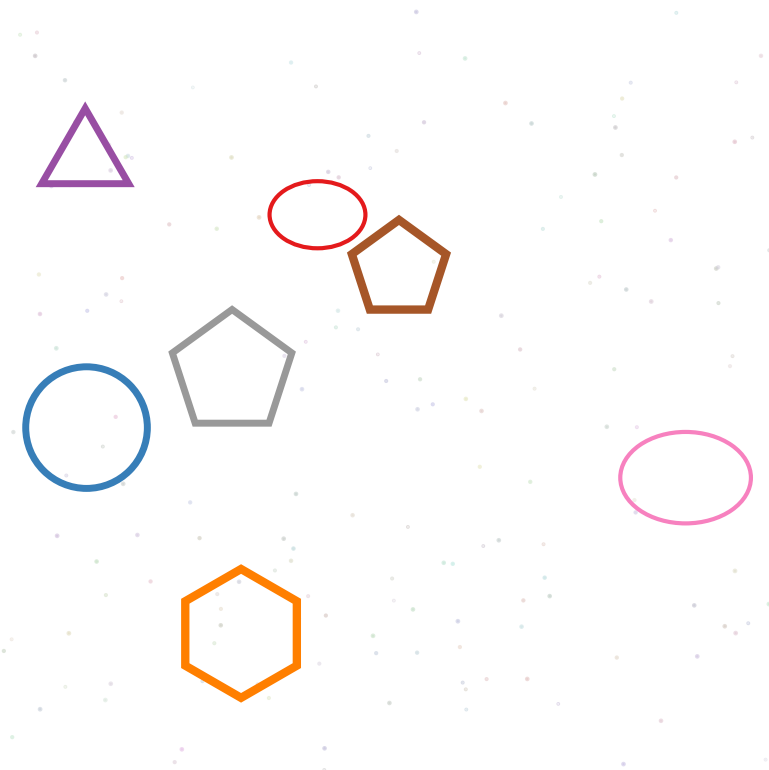[{"shape": "oval", "thickness": 1.5, "radius": 0.31, "center": [0.412, 0.721]}, {"shape": "circle", "thickness": 2.5, "radius": 0.39, "center": [0.112, 0.445]}, {"shape": "triangle", "thickness": 2.5, "radius": 0.33, "center": [0.111, 0.794]}, {"shape": "hexagon", "thickness": 3, "radius": 0.42, "center": [0.313, 0.177]}, {"shape": "pentagon", "thickness": 3, "radius": 0.32, "center": [0.518, 0.65]}, {"shape": "oval", "thickness": 1.5, "radius": 0.42, "center": [0.89, 0.38]}, {"shape": "pentagon", "thickness": 2.5, "radius": 0.41, "center": [0.301, 0.516]}]